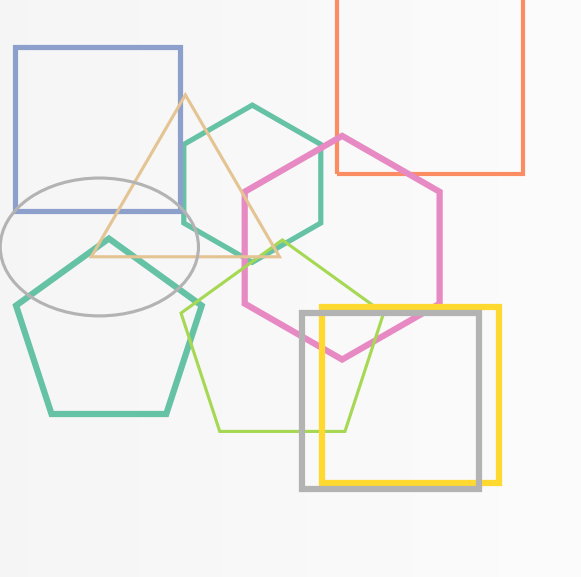[{"shape": "hexagon", "thickness": 2.5, "radius": 0.68, "center": [0.434, 0.681]}, {"shape": "pentagon", "thickness": 3, "radius": 0.84, "center": [0.187, 0.418]}, {"shape": "square", "thickness": 2, "radius": 0.8, "center": [0.74, 0.859]}, {"shape": "square", "thickness": 2.5, "radius": 0.71, "center": [0.168, 0.776]}, {"shape": "hexagon", "thickness": 3, "radius": 0.97, "center": [0.589, 0.57]}, {"shape": "pentagon", "thickness": 1.5, "radius": 0.92, "center": [0.486, 0.4]}, {"shape": "square", "thickness": 3, "radius": 0.76, "center": [0.706, 0.315]}, {"shape": "triangle", "thickness": 1.5, "radius": 0.93, "center": [0.319, 0.648]}, {"shape": "square", "thickness": 3, "radius": 0.76, "center": [0.671, 0.305]}, {"shape": "oval", "thickness": 1.5, "radius": 0.85, "center": [0.171, 0.571]}]